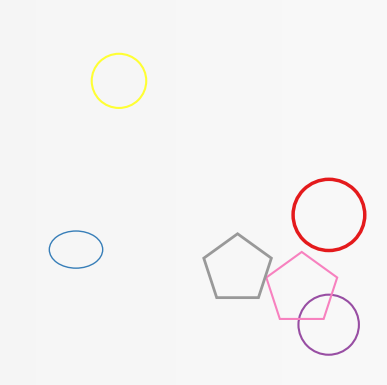[{"shape": "circle", "thickness": 2.5, "radius": 0.46, "center": [0.849, 0.442]}, {"shape": "oval", "thickness": 1, "radius": 0.34, "center": [0.196, 0.352]}, {"shape": "circle", "thickness": 1.5, "radius": 0.39, "center": [0.848, 0.157]}, {"shape": "circle", "thickness": 1.5, "radius": 0.35, "center": [0.307, 0.79]}, {"shape": "pentagon", "thickness": 1.5, "radius": 0.48, "center": [0.779, 0.249]}, {"shape": "pentagon", "thickness": 2, "radius": 0.46, "center": [0.613, 0.301]}]